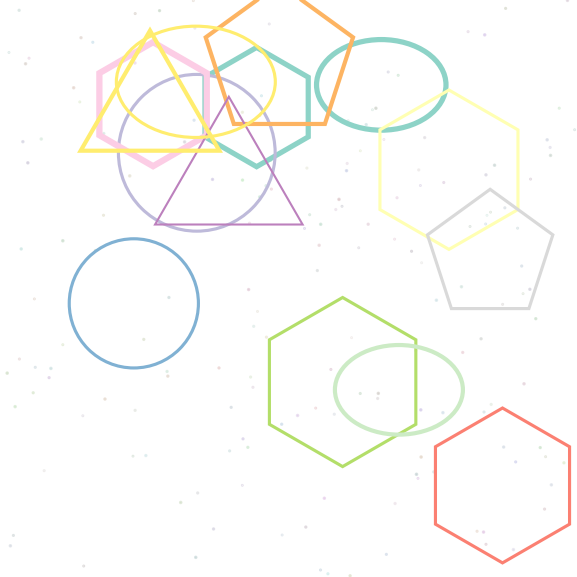[{"shape": "oval", "thickness": 2.5, "radius": 0.56, "center": [0.66, 0.852]}, {"shape": "hexagon", "thickness": 2.5, "radius": 0.52, "center": [0.444, 0.814]}, {"shape": "hexagon", "thickness": 1.5, "radius": 0.69, "center": [0.777, 0.705]}, {"shape": "circle", "thickness": 1.5, "radius": 0.68, "center": [0.341, 0.735]}, {"shape": "hexagon", "thickness": 1.5, "radius": 0.67, "center": [0.87, 0.159]}, {"shape": "circle", "thickness": 1.5, "radius": 0.56, "center": [0.232, 0.474]}, {"shape": "pentagon", "thickness": 2, "radius": 0.67, "center": [0.484, 0.893]}, {"shape": "hexagon", "thickness": 1.5, "radius": 0.73, "center": [0.593, 0.338]}, {"shape": "hexagon", "thickness": 3, "radius": 0.54, "center": [0.265, 0.819]}, {"shape": "pentagon", "thickness": 1.5, "radius": 0.57, "center": [0.849, 0.557]}, {"shape": "triangle", "thickness": 1, "radius": 0.74, "center": [0.396, 0.684]}, {"shape": "oval", "thickness": 2, "radius": 0.55, "center": [0.691, 0.324]}, {"shape": "oval", "thickness": 1.5, "radius": 0.69, "center": [0.339, 0.857]}, {"shape": "triangle", "thickness": 2, "radius": 0.69, "center": [0.26, 0.807]}]